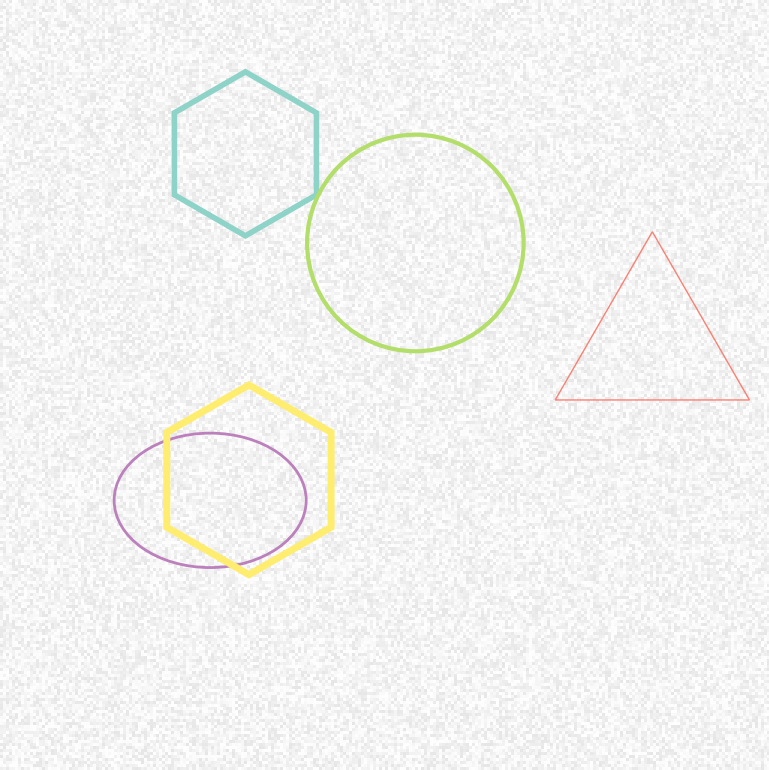[{"shape": "hexagon", "thickness": 2, "radius": 0.53, "center": [0.319, 0.8]}, {"shape": "triangle", "thickness": 0.5, "radius": 0.73, "center": [0.847, 0.553]}, {"shape": "circle", "thickness": 1.5, "radius": 0.7, "center": [0.539, 0.684]}, {"shape": "oval", "thickness": 1, "radius": 0.62, "center": [0.273, 0.35]}, {"shape": "hexagon", "thickness": 2.5, "radius": 0.62, "center": [0.323, 0.377]}]